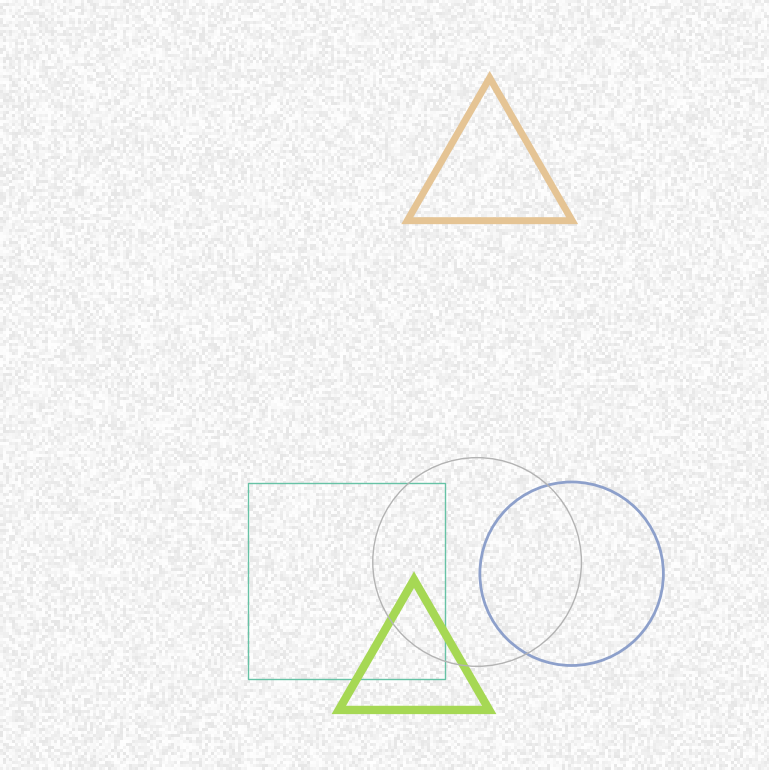[{"shape": "square", "thickness": 0.5, "radius": 0.64, "center": [0.45, 0.245]}, {"shape": "circle", "thickness": 1, "radius": 0.6, "center": [0.742, 0.255]}, {"shape": "triangle", "thickness": 3, "radius": 0.56, "center": [0.538, 0.134]}, {"shape": "triangle", "thickness": 2.5, "radius": 0.62, "center": [0.636, 0.775]}, {"shape": "circle", "thickness": 0.5, "radius": 0.68, "center": [0.62, 0.27]}]